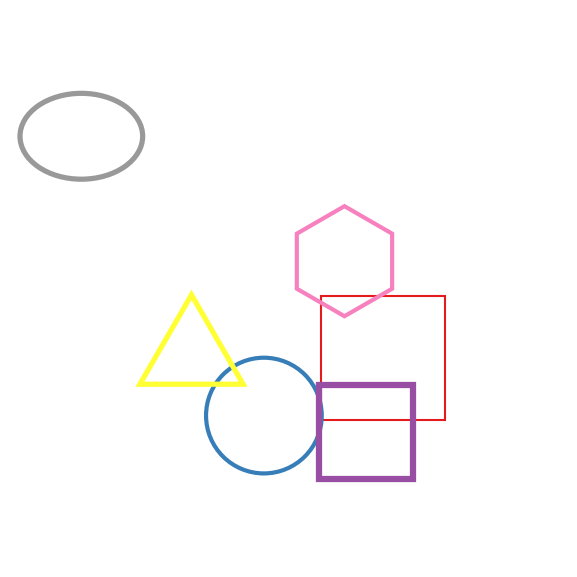[{"shape": "square", "thickness": 1, "radius": 0.54, "center": [0.663, 0.379]}, {"shape": "circle", "thickness": 2, "radius": 0.5, "center": [0.457, 0.28]}, {"shape": "square", "thickness": 3, "radius": 0.41, "center": [0.634, 0.251]}, {"shape": "triangle", "thickness": 2.5, "radius": 0.52, "center": [0.332, 0.385]}, {"shape": "hexagon", "thickness": 2, "radius": 0.48, "center": [0.596, 0.547]}, {"shape": "oval", "thickness": 2.5, "radius": 0.53, "center": [0.141, 0.763]}]